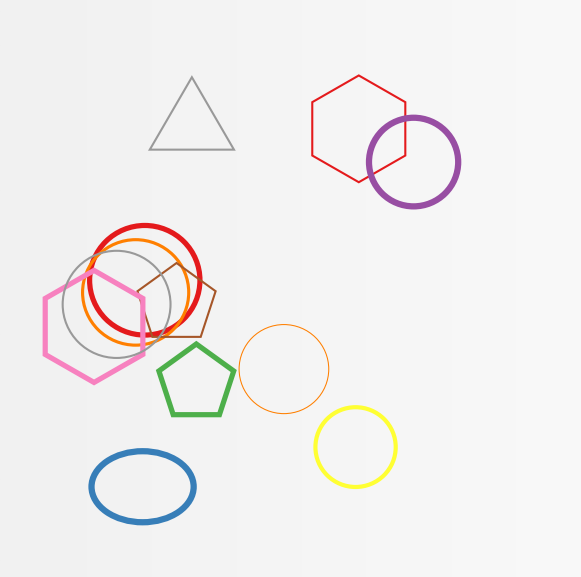[{"shape": "hexagon", "thickness": 1, "radius": 0.46, "center": [0.617, 0.776]}, {"shape": "circle", "thickness": 2.5, "radius": 0.47, "center": [0.249, 0.514]}, {"shape": "oval", "thickness": 3, "radius": 0.44, "center": [0.245, 0.156]}, {"shape": "pentagon", "thickness": 2.5, "radius": 0.34, "center": [0.338, 0.336]}, {"shape": "circle", "thickness": 3, "radius": 0.38, "center": [0.712, 0.719]}, {"shape": "circle", "thickness": 0.5, "radius": 0.39, "center": [0.488, 0.36]}, {"shape": "circle", "thickness": 1.5, "radius": 0.46, "center": [0.233, 0.493]}, {"shape": "circle", "thickness": 2, "radius": 0.35, "center": [0.612, 0.225]}, {"shape": "pentagon", "thickness": 1, "radius": 0.35, "center": [0.304, 0.473]}, {"shape": "hexagon", "thickness": 2.5, "radius": 0.48, "center": [0.162, 0.434]}, {"shape": "triangle", "thickness": 1, "radius": 0.42, "center": [0.33, 0.782]}, {"shape": "circle", "thickness": 1, "radius": 0.46, "center": [0.201, 0.472]}]